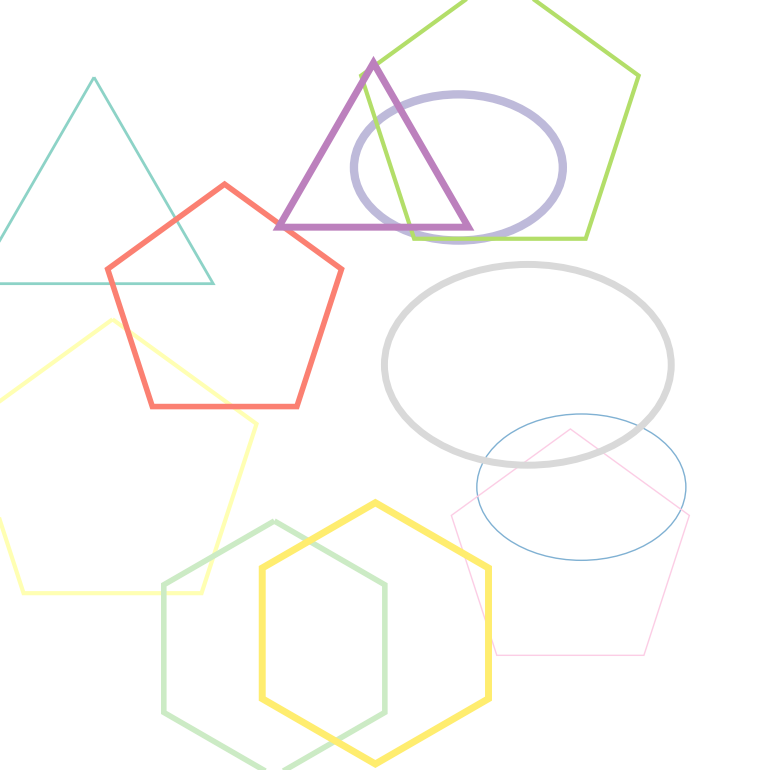[{"shape": "triangle", "thickness": 1, "radius": 0.89, "center": [0.122, 0.721]}, {"shape": "pentagon", "thickness": 1.5, "radius": 0.98, "center": [0.146, 0.389]}, {"shape": "oval", "thickness": 3, "radius": 0.68, "center": [0.595, 0.783]}, {"shape": "pentagon", "thickness": 2, "radius": 0.8, "center": [0.292, 0.601]}, {"shape": "oval", "thickness": 0.5, "radius": 0.68, "center": [0.755, 0.367]}, {"shape": "pentagon", "thickness": 1.5, "radius": 0.95, "center": [0.649, 0.843]}, {"shape": "pentagon", "thickness": 0.5, "radius": 0.81, "center": [0.741, 0.28]}, {"shape": "oval", "thickness": 2.5, "radius": 0.93, "center": [0.685, 0.526]}, {"shape": "triangle", "thickness": 2.5, "radius": 0.71, "center": [0.485, 0.776]}, {"shape": "hexagon", "thickness": 2, "radius": 0.83, "center": [0.356, 0.158]}, {"shape": "hexagon", "thickness": 2.5, "radius": 0.85, "center": [0.487, 0.177]}]